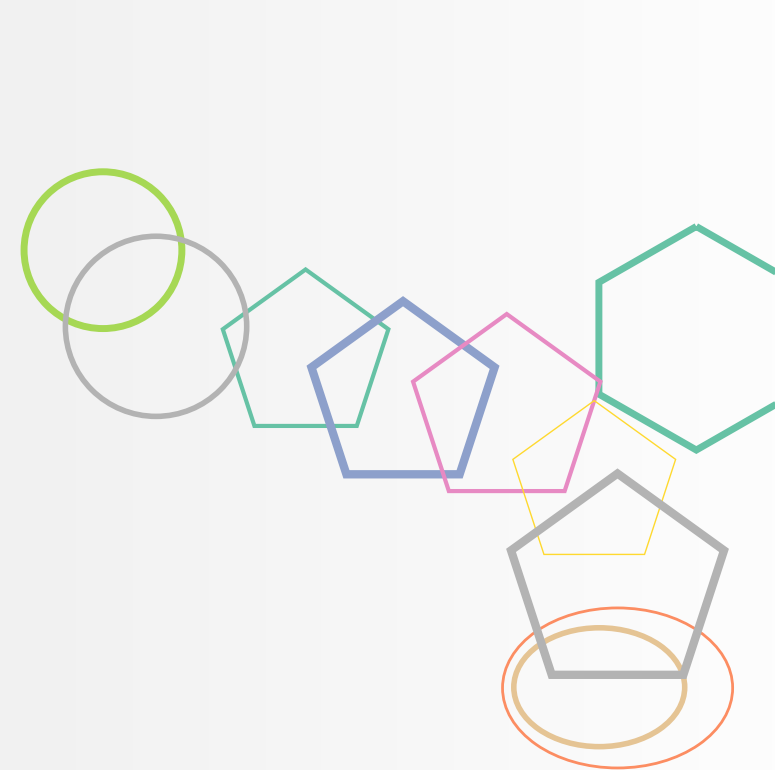[{"shape": "pentagon", "thickness": 1.5, "radius": 0.56, "center": [0.394, 0.538]}, {"shape": "hexagon", "thickness": 2.5, "radius": 0.73, "center": [0.898, 0.561]}, {"shape": "oval", "thickness": 1, "radius": 0.74, "center": [0.797, 0.107]}, {"shape": "pentagon", "thickness": 3, "radius": 0.62, "center": [0.52, 0.485]}, {"shape": "pentagon", "thickness": 1.5, "radius": 0.64, "center": [0.654, 0.465]}, {"shape": "circle", "thickness": 2.5, "radius": 0.51, "center": [0.133, 0.675]}, {"shape": "pentagon", "thickness": 0.5, "radius": 0.55, "center": [0.767, 0.369]}, {"shape": "oval", "thickness": 2, "radius": 0.55, "center": [0.773, 0.107]}, {"shape": "circle", "thickness": 2, "radius": 0.58, "center": [0.201, 0.576]}, {"shape": "pentagon", "thickness": 3, "radius": 0.72, "center": [0.797, 0.241]}]